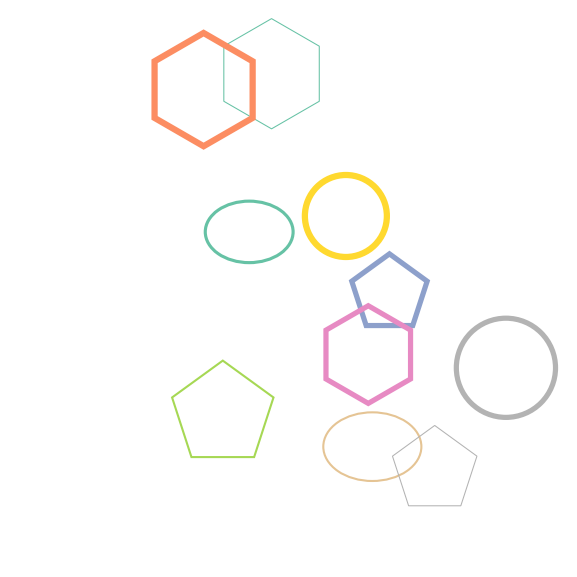[{"shape": "hexagon", "thickness": 0.5, "radius": 0.48, "center": [0.47, 0.871]}, {"shape": "oval", "thickness": 1.5, "radius": 0.38, "center": [0.431, 0.598]}, {"shape": "hexagon", "thickness": 3, "radius": 0.49, "center": [0.353, 0.844]}, {"shape": "pentagon", "thickness": 2.5, "radius": 0.34, "center": [0.674, 0.491]}, {"shape": "hexagon", "thickness": 2.5, "radius": 0.42, "center": [0.638, 0.385]}, {"shape": "pentagon", "thickness": 1, "radius": 0.46, "center": [0.386, 0.282]}, {"shape": "circle", "thickness": 3, "radius": 0.35, "center": [0.599, 0.625]}, {"shape": "oval", "thickness": 1, "radius": 0.42, "center": [0.645, 0.226]}, {"shape": "circle", "thickness": 2.5, "radius": 0.43, "center": [0.876, 0.362]}, {"shape": "pentagon", "thickness": 0.5, "radius": 0.38, "center": [0.753, 0.186]}]